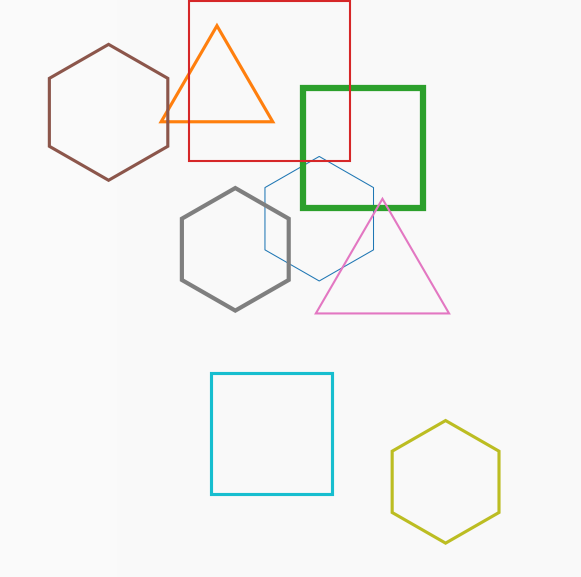[{"shape": "hexagon", "thickness": 0.5, "radius": 0.54, "center": [0.549, 0.62]}, {"shape": "triangle", "thickness": 1.5, "radius": 0.55, "center": [0.373, 0.844]}, {"shape": "square", "thickness": 3, "radius": 0.52, "center": [0.624, 0.743]}, {"shape": "square", "thickness": 1, "radius": 0.69, "center": [0.463, 0.859]}, {"shape": "hexagon", "thickness": 1.5, "radius": 0.59, "center": [0.187, 0.805]}, {"shape": "triangle", "thickness": 1, "radius": 0.66, "center": [0.658, 0.523]}, {"shape": "hexagon", "thickness": 2, "radius": 0.53, "center": [0.405, 0.567]}, {"shape": "hexagon", "thickness": 1.5, "radius": 0.53, "center": [0.767, 0.165]}, {"shape": "square", "thickness": 1.5, "radius": 0.52, "center": [0.467, 0.249]}]